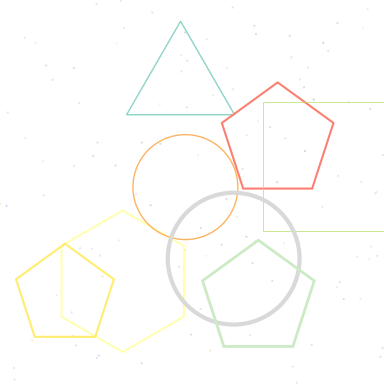[{"shape": "triangle", "thickness": 1, "radius": 0.81, "center": [0.469, 0.783]}, {"shape": "hexagon", "thickness": 1.5, "radius": 0.92, "center": [0.319, 0.269]}, {"shape": "pentagon", "thickness": 1.5, "radius": 0.76, "center": [0.721, 0.634]}, {"shape": "circle", "thickness": 1, "radius": 0.68, "center": [0.482, 0.514]}, {"shape": "square", "thickness": 0.5, "radius": 0.84, "center": [0.852, 0.567]}, {"shape": "circle", "thickness": 3, "radius": 0.86, "center": [0.607, 0.328]}, {"shape": "pentagon", "thickness": 2, "radius": 0.76, "center": [0.671, 0.224]}, {"shape": "pentagon", "thickness": 1.5, "radius": 0.67, "center": [0.169, 0.233]}]